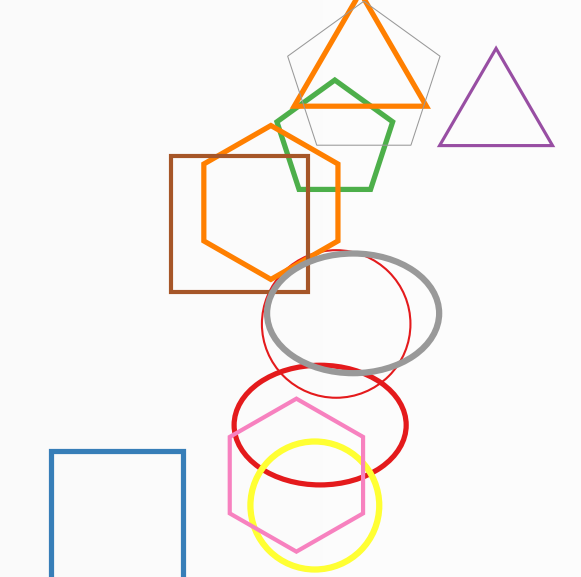[{"shape": "circle", "thickness": 1, "radius": 0.64, "center": [0.578, 0.438]}, {"shape": "oval", "thickness": 2.5, "radius": 0.74, "center": [0.551, 0.263]}, {"shape": "square", "thickness": 2.5, "radius": 0.57, "center": [0.201, 0.105]}, {"shape": "pentagon", "thickness": 2.5, "radius": 0.52, "center": [0.576, 0.756]}, {"shape": "triangle", "thickness": 1.5, "radius": 0.56, "center": [0.853, 0.803]}, {"shape": "hexagon", "thickness": 2.5, "radius": 0.67, "center": [0.466, 0.649]}, {"shape": "triangle", "thickness": 2.5, "radius": 0.66, "center": [0.62, 0.881]}, {"shape": "circle", "thickness": 3, "radius": 0.55, "center": [0.542, 0.124]}, {"shape": "square", "thickness": 2, "radius": 0.59, "center": [0.413, 0.612]}, {"shape": "hexagon", "thickness": 2, "radius": 0.66, "center": [0.51, 0.176]}, {"shape": "oval", "thickness": 3, "radius": 0.74, "center": [0.608, 0.457]}, {"shape": "pentagon", "thickness": 0.5, "radius": 0.69, "center": [0.626, 0.859]}]